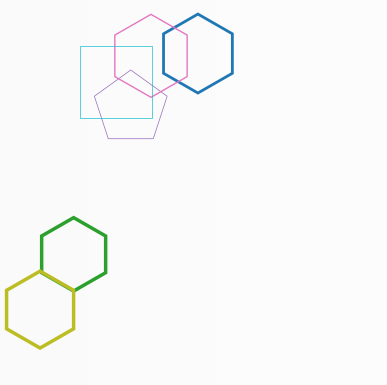[{"shape": "hexagon", "thickness": 2, "radius": 0.51, "center": [0.511, 0.861]}, {"shape": "hexagon", "thickness": 2.5, "radius": 0.48, "center": [0.19, 0.339]}, {"shape": "pentagon", "thickness": 0.5, "radius": 0.49, "center": [0.337, 0.72]}, {"shape": "hexagon", "thickness": 1, "radius": 0.54, "center": [0.39, 0.855]}, {"shape": "hexagon", "thickness": 2.5, "radius": 0.5, "center": [0.103, 0.196]}, {"shape": "square", "thickness": 0.5, "radius": 0.46, "center": [0.299, 0.787]}]